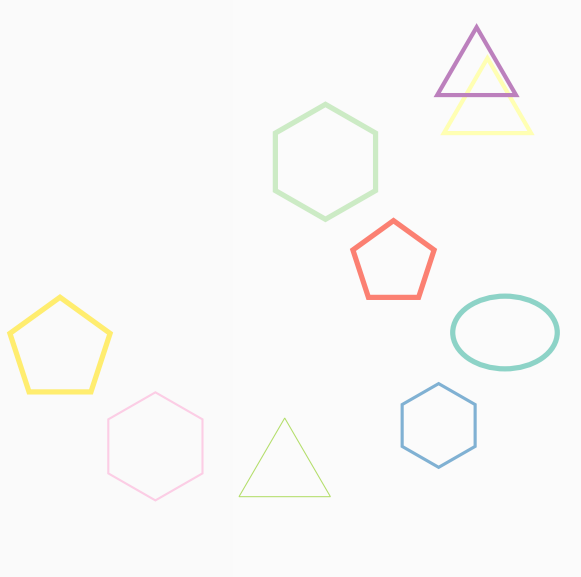[{"shape": "oval", "thickness": 2.5, "radius": 0.45, "center": [0.869, 0.423]}, {"shape": "triangle", "thickness": 2, "radius": 0.43, "center": [0.839, 0.812]}, {"shape": "pentagon", "thickness": 2.5, "radius": 0.37, "center": [0.677, 0.544]}, {"shape": "hexagon", "thickness": 1.5, "radius": 0.36, "center": [0.755, 0.262]}, {"shape": "triangle", "thickness": 0.5, "radius": 0.45, "center": [0.49, 0.184]}, {"shape": "hexagon", "thickness": 1, "radius": 0.47, "center": [0.267, 0.226]}, {"shape": "triangle", "thickness": 2, "radius": 0.39, "center": [0.82, 0.874]}, {"shape": "hexagon", "thickness": 2.5, "radius": 0.5, "center": [0.56, 0.719]}, {"shape": "pentagon", "thickness": 2.5, "radius": 0.45, "center": [0.103, 0.394]}]